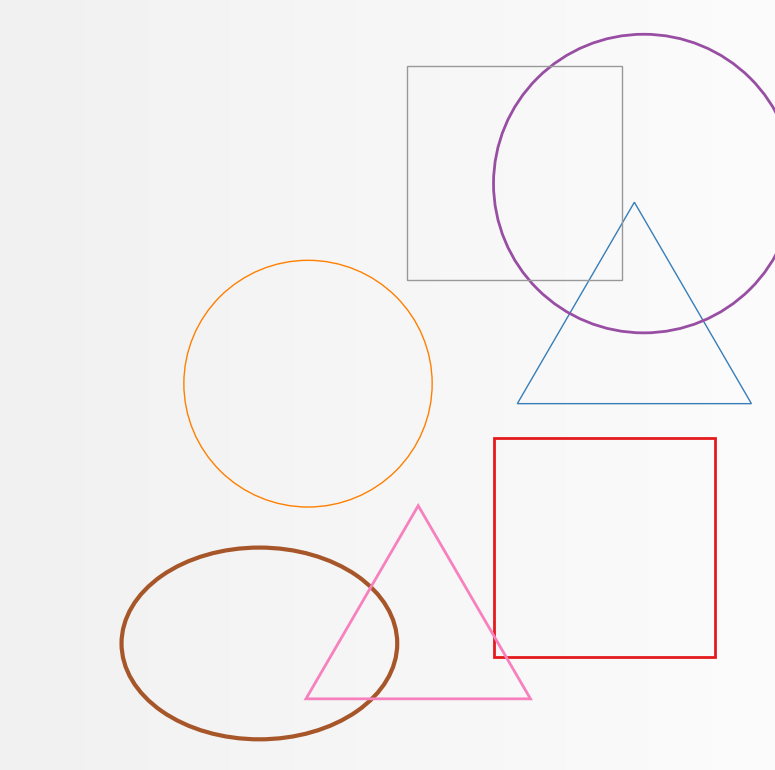[{"shape": "square", "thickness": 1, "radius": 0.71, "center": [0.78, 0.289]}, {"shape": "triangle", "thickness": 0.5, "radius": 0.87, "center": [0.819, 0.563]}, {"shape": "circle", "thickness": 1, "radius": 0.97, "center": [0.831, 0.762]}, {"shape": "circle", "thickness": 0.5, "radius": 0.8, "center": [0.397, 0.502]}, {"shape": "oval", "thickness": 1.5, "radius": 0.89, "center": [0.335, 0.164]}, {"shape": "triangle", "thickness": 1, "radius": 0.84, "center": [0.54, 0.176]}, {"shape": "square", "thickness": 0.5, "radius": 0.69, "center": [0.664, 0.775]}]